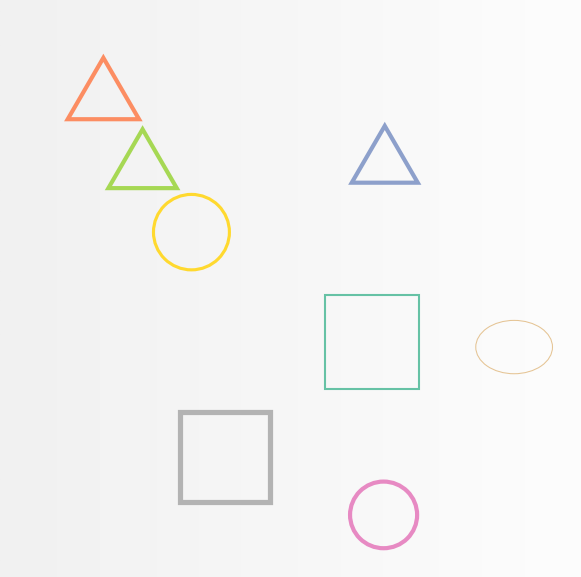[{"shape": "square", "thickness": 1, "radius": 0.4, "center": [0.639, 0.407]}, {"shape": "triangle", "thickness": 2, "radius": 0.35, "center": [0.178, 0.828]}, {"shape": "triangle", "thickness": 2, "radius": 0.33, "center": [0.662, 0.716]}, {"shape": "circle", "thickness": 2, "radius": 0.29, "center": [0.66, 0.108]}, {"shape": "triangle", "thickness": 2, "radius": 0.34, "center": [0.245, 0.707]}, {"shape": "circle", "thickness": 1.5, "radius": 0.33, "center": [0.329, 0.597]}, {"shape": "oval", "thickness": 0.5, "radius": 0.33, "center": [0.885, 0.398]}, {"shape": "square", "thickness": 2.5, "radius": 0.39, "center": [0.387, 0.208]}]